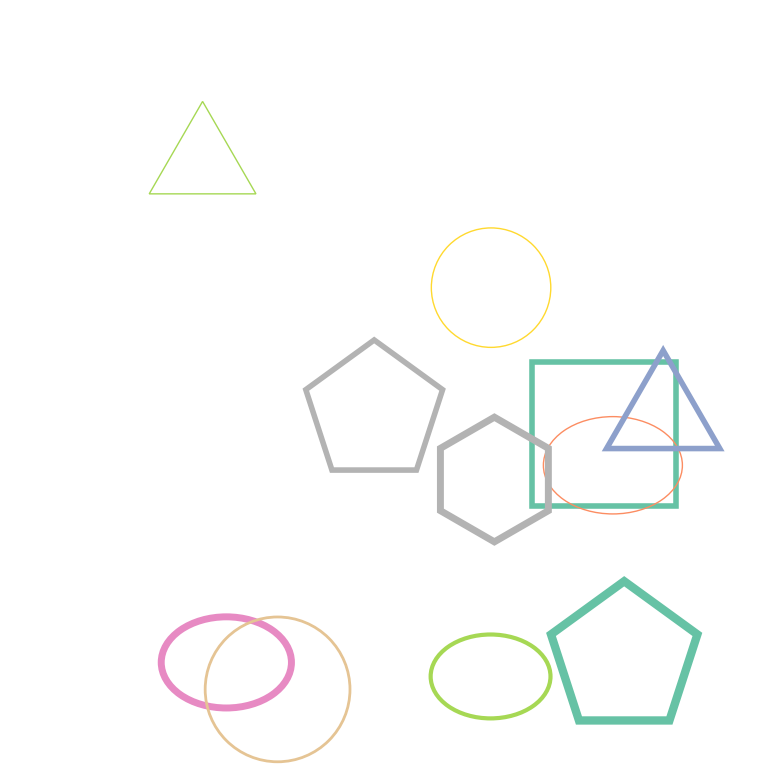[{"shape": "square", "thickness": 2, "radius": 0.47, "center": [0.785, 0.436]}, {"shape": "pentagon", "thickness": 3, "radius": 0.5, "center": [0.811, 0.145]}, {"shape": "oval", "thickness": 0.5, "radius": 0.45, "center": [0.796, 0.396]}, {"shape": "triangle", "thickness": 2, "radius": 0.42, "center": [0.861, 0.46]}, {"shape": "oval", "thickness": 2.5, "radius": 0.42, "center": [0.294, 0.14]}, {"shape": "oval", "thickness": 1.5, "radius": 0.39, "center": [0.637, 0.121]}, {"shape": "triangle", "thickness": 0.5, "radius": 0.4, "center": [0.263, 0.788]}, {"shape": "circle", "thickness": 0.5, "radius": 0.39, "center": [0.638, 0.626]}, {"shape": "circle", "thickness": 1, "radius": 0.47, "center": [0.36, 0.105]}, {"shape": "pentagon", "thickness": 2, "radius": 0.47, "center": [0.486, 0.465]}, {"shape": "hexagon", "thickness": 2.5, "radius": 0.4, "center": [0.642, 0.377]}]